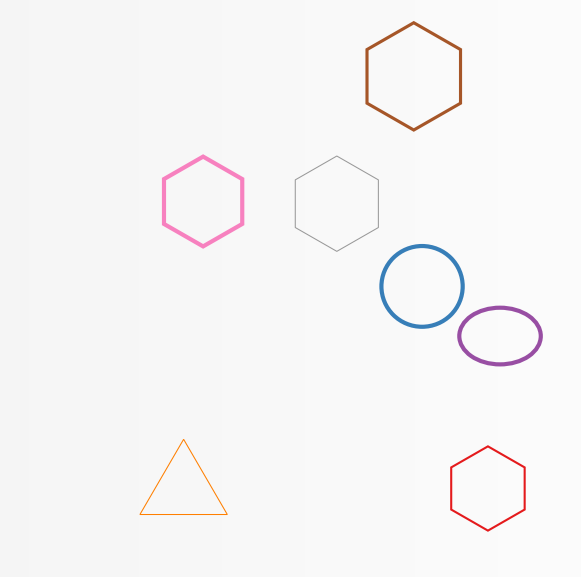[{"shape": "hexagon", "thickness": 1, "radius": 0.36, "center": [0.839, 0.153]}, {"shape": "circle", "thickness": 2, "radius": 0.35, "center": [0.726, 0.503]}, {"shape": "oval", "thickness": 2, "radius": 0.35, "center": [0.86, 0.417]}, {"shape": "triangle", "thickness": 0.5, "radius": 0.43, "center": [0.316, 0.152]}, {"shape": "hexagon", "thickness": 1.5, "radius": 0.46, "center": [0.712, 0.867]}, {"shape": "hexagon", "thickness": 2, "radius": 0.39, "center": [0.349, 0.65]}, {"shape": "hexagon", "thickness": 0.5, "radius": 0.41, "center": [0.579, 0.646]}]